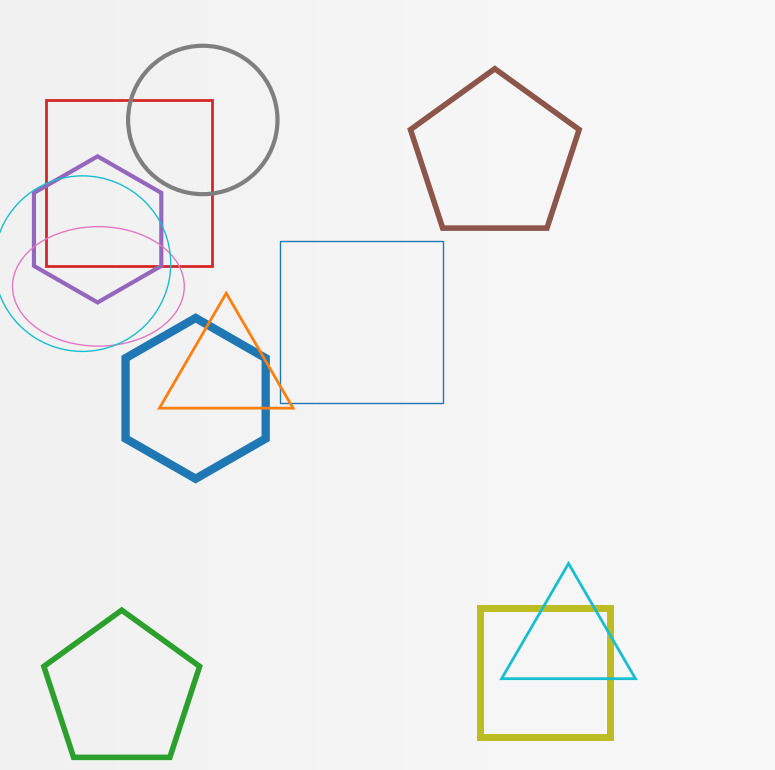[{"shape": "square", "thickness": 0.5, "radius": 0.53, "center": [0.467, 0.582]}, {"shape": "hexagon", "thickness": 3, "radius": 0.52, "center": [0.252, 0.483]}, {"shape": "triangle", "thickness": 1, "radius": 0.5, "center": [0.292, 0.52]}, {"shape": "pentagon", "thickness": 2, "radius": 0.53, "center": [0.157, 0.102]}, {"shape": "square", "thickness": 1, "radius": 0.54, "center": [0.167, 0.762]}, {"shape": "hexagon", "thickness": 1.5, "radius": 0.47, "center": [0.126, 0.702]}, {"shape": "pentagon", "thickness": 2, "radius": 0.57, "center": [0.638, 0.796]}, {"shape": "oval", "thickness": 0.5, "radius": 0.55, "center": [0.127, 0.628]}, {"shape": "circle", "thickness": 1.5, "radius": 0.48, "center": [0.262, 0.844]}, {"shape": "square", "thickness": 2.5, "radius": 0.42, "center": [0.703, 0.127]}, {"shape": "circle", "thickness": 0.5, "radius": 0.57, "center": [0.106, 0.658]}, {"shape": "triangle", "thickness": 1, "radius": 0.5, "center": [0.734, 0.168]}]